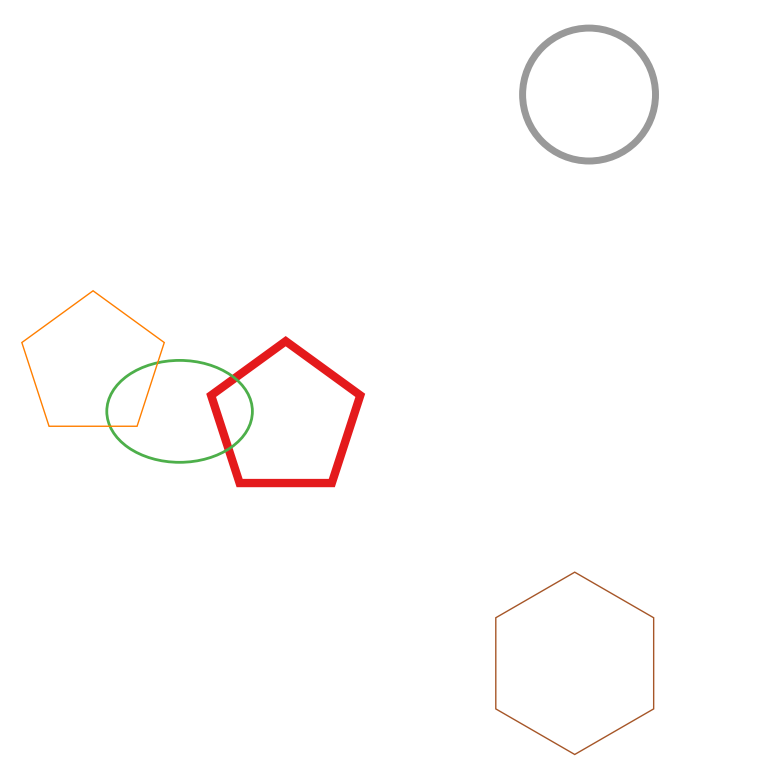[{"shape": "pentagon", "thickness": 3, "radius": 0.51, "center": [0.371, 0.455]}, {"shape": "oval", "thickness": 1, "radius": 0.47, "center": [0.233, 0.466]}, {"shape": "pentagon", "thickness": 0.5, "radius": 0.49, "center": [0.121, 0.525]}, {"shape": "hexagon", "thickness": 0.5, "radius": 0.59, "center": [0.746, 0.139]}, {"shape": "circle", "thickness": 2.5, "radius": 0.43, "center": [0.765, 0.877]}]